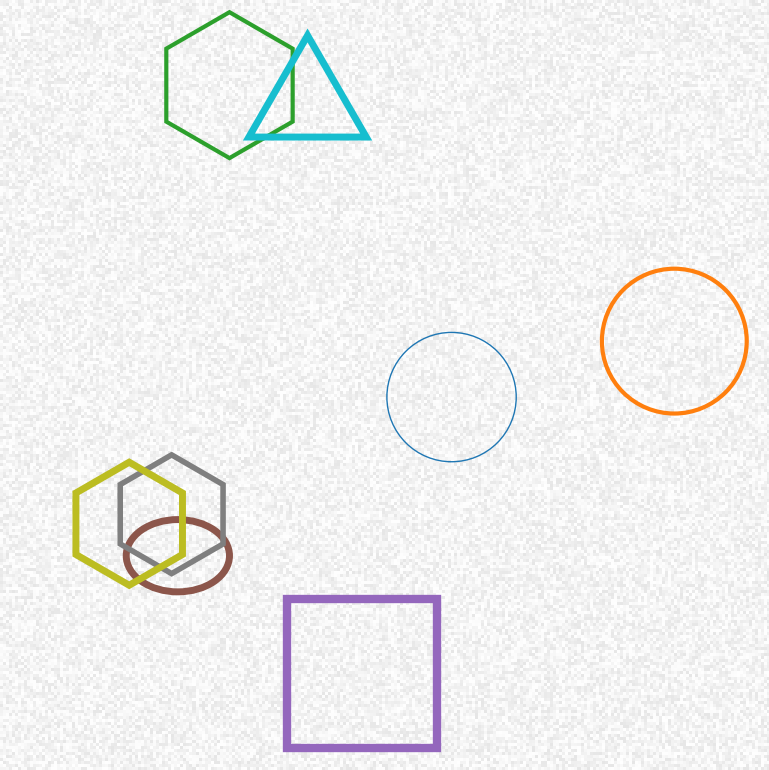[{"shape": "circle", "thickness": 0.5, "radius": 0.42, "center": [0.586, 0.484]}, {"shape": "circle", "thickness": 1.5, "radius": 0.47, "center": [0.876, 0.557]}, {"shape": "hexagon", "thickness": 1.5, "radius": 0.47, "center": [0.298, 0.889]}, {"shape": "square", "thickness": 3, "radius": 0.48, "center": [0.47, 0.125]}, {"shape": "oval", "thickness": 2.5, "radius": 0.34, "center": [0.231, 0.278]}, {"shape": "hexagon", "thickness": 2, "radius": 0.39, "center": [0.223, 0.332]}, {"shape": "hexagon", "thickness": 2.5, "radius": 0.4, "center": [0.168, 0.32]}, {"shape": "triangle", "thickness": 2.5, "radius": 0.44, "center": [0.399, 0.866]}]